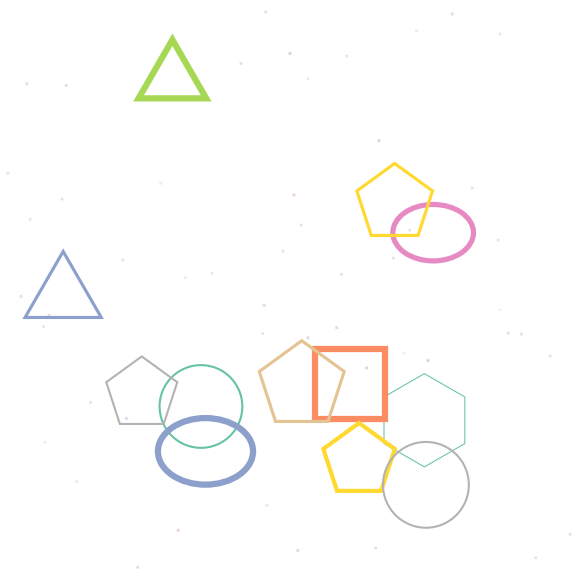[{"shape": "circle", "thickness": 1, "radius": 0.36, "center": [0.348, 0.295]}, {"shape": "hexagon", "thickness": 0.5, "radius": 0.4, "center": [0.735, 0.271]}, {"shape": "square", "thickness": 3, "radius": 0.3, "center": [0.606, 0.334]}, {"shape": "oval", "thickness": 3, "radius": 0.41, "center": [0.356, 0.218]}, {"shape": "triangle", "thickness": 1.5, "radius": 0.38, "center": [0.109, 0.487]}, {"shape": "oval", "thickness": 2.5, "radius": 0.35, "center": [0.75, 0.596]}, {"shape": "triangle", "thickness": 3, "radius": 0.34, "center": [0.299, 0.863]}, {"shape": "pentagon", "thickness": 1.5, "radius": 0.34, "center": [0.683, 0.647]}, {"shape": "pentagon", "thickness": 2, "radius": 0.33, "center": [0.622, 0.202]}, {"shape": "pentagon", "thickness": 1.5, "radius": 0.39, "center": [0.522, 0.332]}, {"shape": "pentagon", "thickness": 1, "radius": 0.32, "center": [0.245, 0.317]}, {"shape": "circle", "thickness": 1, "radius": 0.37, "center": [0.738, 0.16]}]